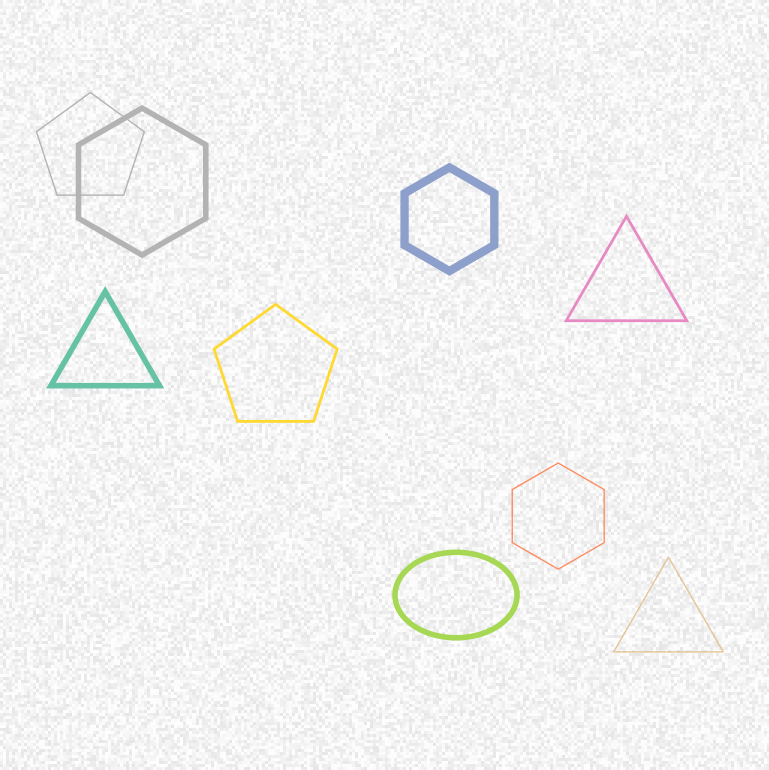[{"shape": "triangle", "thickness": 2, "radius": 0.41, "center": [0.137, 0.54]}, {"shape": "hexagon", "thickness": 0.5, "radius": 0.34, "center": [0.725, 0.33]}, {"shape": "hexagon", "thickness": 3, "radius": 0.34, "center": [0.584, 0.715]}, {"shape": "triangle", "thickness": 1, "radius": 0.45, "center": [0.814, 0.629]}, {"shape": "oval", "thickness": 2, "radius": 0.4, "center": [0.592, 0.227]}, {"shape": "pentagon", "thickness": 1, "radius": 0.42, "center": [0.358, 0.521]}, {"shape": "triangle", "thickness": 0.5, "radius": 0.41, "center": [0.868, 0.194]}, {"shape": "pentagon", "thickness": 0.5, "radius": 0.37, "center": [0.117, 0.806]}, {"shape": "hexagon", "thickness": 2, "radius": 0.48, "center": [0.185, 0.764]}]